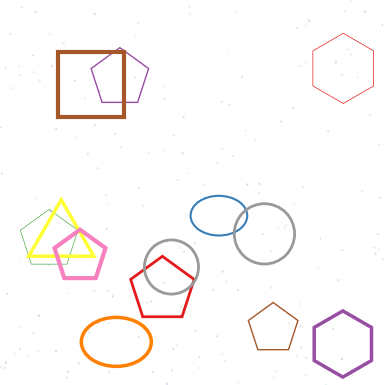[{"shape": "pentagon", "thickness": 2, "radius": 0.43, "center": [0.422, 0.247]}, {"shape": "hexagon", "thickness": 0.5, "radius": 0.46, "center": [0.892, 0.822]}, {"shape": "oval", "thickness": 1.5, "radius": 0.37, "center": [0.569, 0.44]}, {"shape": "pentagon", "thickness": 0.5, "radius": 0.39, "center": [0.128, 0.377]}, {"shape": "hexagon", "thickness": 2.5, "radius": 0.43, "center": [0.891, 0.107]}, {"shape": "pentagon", "thickness": 1, "radius": 0.39, "center": [0.311, 0.798]}, {"shape": "oval", "thickness": 2.5, "radius": 0.45, "center": [0.302, 0.112]}, {"shape": "triangle", "thickness": 2.5, "radius": 0.49, "center": [0.159, 0.383]}, {"shape": "pentagon", "thickness": 1, "radius": 0.34, "center": [0.709, 0.147]}, {"shape": "square", "thickness": 3, "radius": 0.43, "center": [0.236, 0.781]}, {"shape": "pentagon", "thickness": 3, "radius": 0.35, "center": [0.208, 0.334]}, {"shape": "circle", "thickness": 2, "radius": 0.35, "center": [0.445, 0.306]}, {"shape": "circle", "thickness": 2, "radius": 0.39, "center": [0.687, 0.393]}]